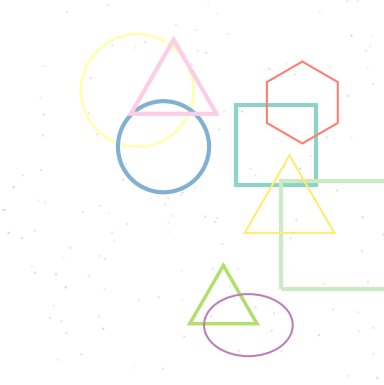[{"shape": "square", "thickness": 3, "radius": 0.52, "center": [0.717, 0.622]}, {"shape": "circle", "thickness": 2, "radius": 0.73, "center": [0.357, 0.765]}, {"shape": "hexagon", "thickness": 1.5, "radius": 0.53, "center": [0.785, 0.734]}, {"shape": "circle", "thickness": 3, "radius": 0.59, "center": [0.425, 0.619]}, {"shape": "triangle", "thickness": 2.5, "radius": 0.5, "center": [0.58, 0.21]}, {"shape": "triangle", "thickness": 3, "radius": 0.64, "center": [0.451, 0.769]}, {"shape": "oval", "thickness": 1.5, "radius": 0.58, "center": [0.645, 0.155]}, {"shape": "square", "thickness": 3, "radius": 0.7, "center": [0.87, 0.389]}, {"shape": "triangle", "thickness": 1.5, "radius": 0.67, "center": [0.752, 0.462]}]